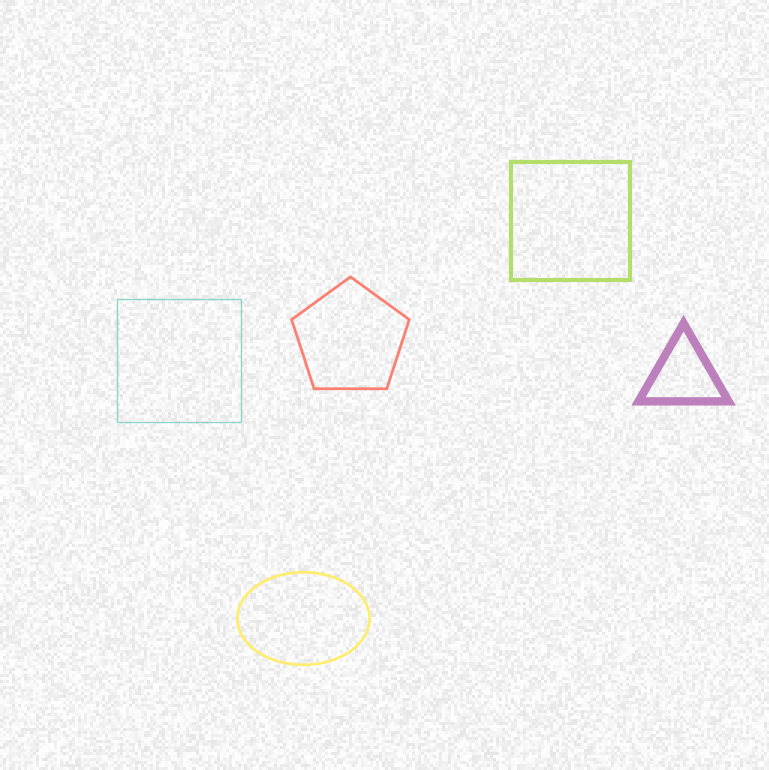[{"shape": "square", "thickness": 0.5, "radius": 0.4, "center": [0.232, 0.531]}, {"shape": "pentagon", "thickness": 1, "radius": 0.4, "center": [0.455, 0.56]}, {"shape": "square", "thickness": 1.5, "radius": 0.39, "center": [0.741, 0.713]}, {"shape": "triangle", "thickness": 3, "radius": 0.34, "center": [0.888, 0.513]}, {"shape": "oval", "thickness": 1, "radius": 0.43, "center": [0.394, 0.197]}]